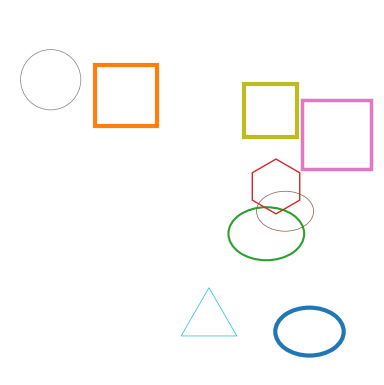[{"shape": "oval", "thickness": 3, "radius": 0.44, "center": [0.804, 0.139]}, {"shape": "square", "thickness": 3, "radius": 0.4, "center": [0.327, 0.751]}, {"shape": "oval", "thickness": 1.5, "radius": 0.49, "center": [0.692, 0.393]}, {"shape": "hexagon", "thickness": 1, "radius": 0.36, "center": [0.717, 0.516]}, {"shape": "oval", "thickness": 0.5, "radius": 0.37, "center": [0.741, 0.451]}, {"shape": "square", "thickness": 2.5, "radius": 0.45, "center": [0.873, 0.65]}, {"shape": "circle", "thickness": 0.5, "radius": 0.39, "center": [0.132, 0.793]}, {"shape": "square", "thickness": 3, "radius": 0.35, "center": [0.702, 0.713]}, {"shape": "triangle", "thickness": 0.5, "radius": 0.42, "center": [0.543, 0.169]}]